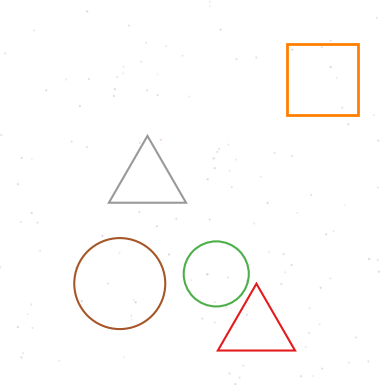[{"shape": "triangle", "thickness": 1.5, "radius": 0.58, "center": [0.666, 0.147]}, {"shape": "circle", "thickness": 1.5, "radius": 0.42, "center": [0.562, 0.289]}, {"shape": "square", "thickness": 2, "radius": 0.46, "center": [0.837, 0.793]}, {"shape": "circle", "thickness": 1.5, "radius": 0.59, "center": [0.311, 0.263]}, {"shape": "triangle", "thickness": 1.5, "radius": 0.58, "center": [0.383, 0.531]}]